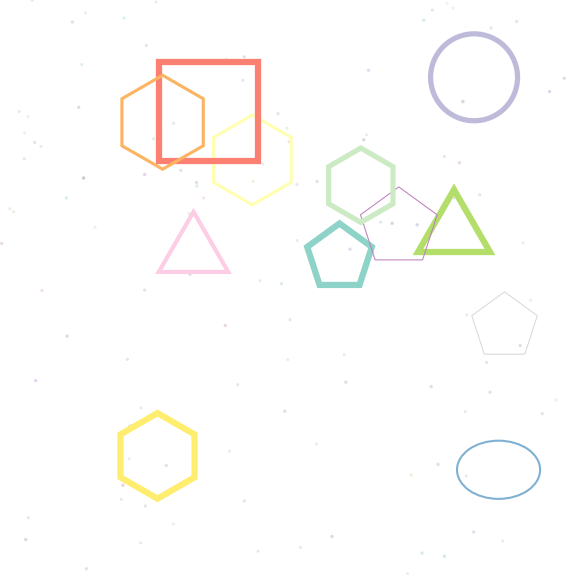[{"shape": "pentagon", "thickness": 3, "radius": 0.29, "center": [0.588, 0.553]}, {"shape": "hexagon", "thickness": 1.5, "radius": 0.39, "center": [0.437, 0.722]}, {"shape": "circle", "thickness": 2.5, "radius": 0.38, "center": [0.821, 0.865]}, {"shape": "square", "thickness": 3, "radius": 0.43, "center": [0.36, 0.806]}, {"shape": "oval", "thickness": 1, "radius": 0.36, "center": [0.863, 0.186]}, {"shape": "hexagon", "thickness": 1.5, "radius": 0.41, "center": [0.282, 0.787]}, {"shape": "triangle", "thickness": 3, "radius": 0.36, "center": [0.786, 0.599]}, {"shape": "triangle", "thickness": 2, "radius": 0.35, "center": [0.335, 0.563]}, {"shape": "pentagon", "thickness": 0.5, "radius": 0.3, "center": [0.874, 0.434]}, {"shape": "pentagon", "thickness": 0.5, "radius": 0.35, "center": [0.691, 0.606]}, {"shape": "hexagon", "thickness": 2.5, "radius": 0.32, "center": [0.625, 0.678]}, {"shape": "hexagon", "thickness": 3, "radius": 0.37, "center": [0.273, 0.21]}]